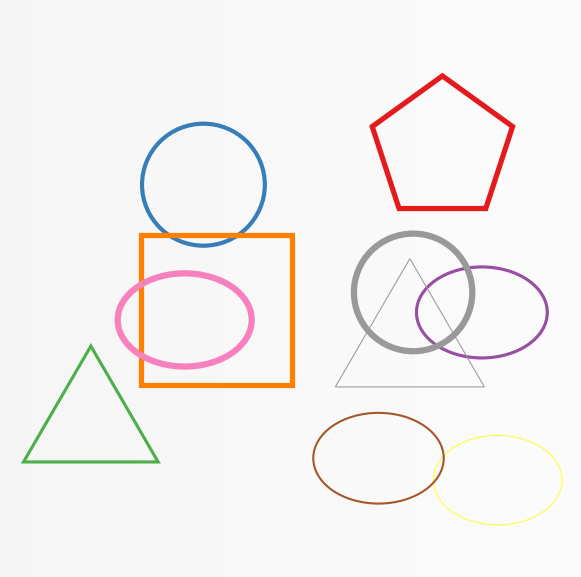[{"shape": "pentagon", "thickness": 2.5, "radius": 0.63, "center": [0.761, 0.741]}, {"shape": "circle", "thickness": 2, "radius": 0.53, "center": [0.35, 0.679]}, {"shape": "triangle", "thickness": 1.5, "radius": 0.67, "center": [0.156, 0.266]}, {"shape": "oval", "thickness": 1.5, "radius": 0.56, "center": [0.829, 0.458]}, {"shape": "square", "thickness": 2.5, "radius": 0.65, "center": [0.373, 0.462]}, {"shape": "oval", "thickness": 0.5, "radius": 0.55, "center": [0.856, 0.168]}, {"shape": "oval", "thickness": 1, "radius": 0.56, "center": [0.651, 0.206]}, {"shape": "oval", "thickness": 3, "radius": 0.58, "center": [0.318, 0.445]}, {"shape": "circle", "thickness": 3, "radius": 0.51, "center": [0.711, 0.493]}, {"shape": "triangle", "thickness": 0.5, "radius": 0.74, "center": [0.705, 0.403]}]